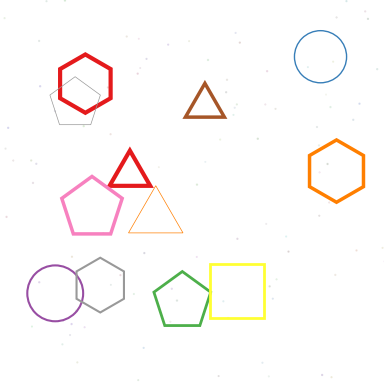[{"shape": "hexagon", "thickness": 3, "radius": 0.38, "center": [0.222, 0.783]}, {"shape": "triangle", "thickness": 3, "radius": 0.31, "center": [0.337, 0.548]}, {"shape": "circle", "thickness": 1, "radius": 0.34, "center": [0.833, 0.853]}, {"shape": "pentagon", "thickness": 2, "radius": 0.39, "center": [0.474, 0.217]}, {"shape": "circle", "thickness": 1.5, "radius": 0.36, "center": [0.143, 0.238]}, {"shape": "hexagon", "thickness": 2.5, "radius": 0.4, "center": [0.874, 0.556]}, {"shape": "triangle", "thickness": 0.5, "radius": 0.41, "center": [0.405, 0.436]}, {"shape": "square", "thickness": 2, "radius": 0.35, "center": [0.615, 0.244]}, {"shape": "triangle", "thickness": 2.5, "radius": 0.29, "center": [0.532, 0.725]}, {"shape": "pentagon", "thickness": 2.5, "radius": 0.41, "center": [0.239, 0.459]}, {"shape": "pentagon", "thickness": 0.5, "radius": 0.34, "center": [0.195, 0.732]}, {"shape": "hexagon", "thickness": 1.5, "radius": 0.36, "center": [0.26, 0.259]}]